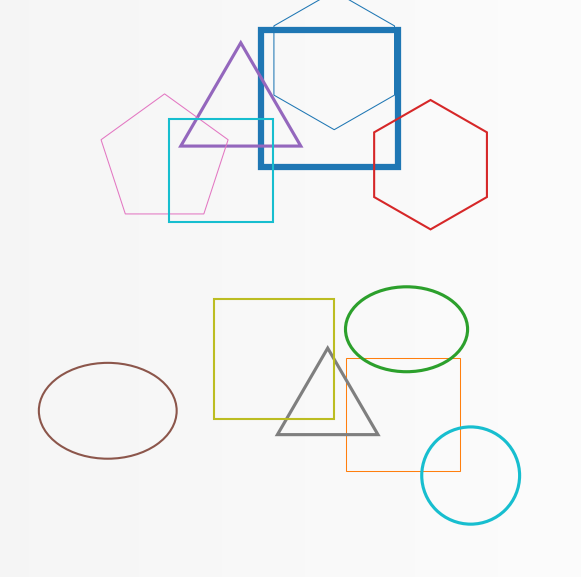[{"shape": "hexagon", "thickness": 0.5, "radius": 0.6, "center": [0.575, 0.894]}, {"shape": "square", "thickness": 3, "radius": 0.59, "center": [0.567, 0.829]}, {"shape": "square", "thickness": 0.5, "radius": 0.49, "center": [0.694, 0.282]}, {"shape": "oval", "thickness": 1.5, "radius": 0.53, "center": [0.699, 0.429]}, {"shape": "hexagon", "thickness": 1, "radius": 0.56, "center": [0.741, 0.714]}, {"shape": "triangle", "thickness": 1.5, "radius": 0.6, "center": [0.414, 0.806]}, {"shape": "oval", "thickness": 1, "radius": 0.59, "center": [0.185, 0.288]}, {"shape": "pentagon", "thickness": 0.5, "radius": 0.57, "center": [0.283, 0.722]}, {"shape": "triangle", "thickness": 1.5, "radius": 0.5, "center": [0.564, 0.296]}, {"shape": "square", "thickness": 1, "radius": 0.52, "center": [0.472, 0.377]}, {"shape": "circle", "thickness": 1.5, "radius": 0.42, "center": [0.81, 0.176]}, {"shape": "square", "thickness": 1, "radius": 0.45, "center": [0.38, 0.704]}]